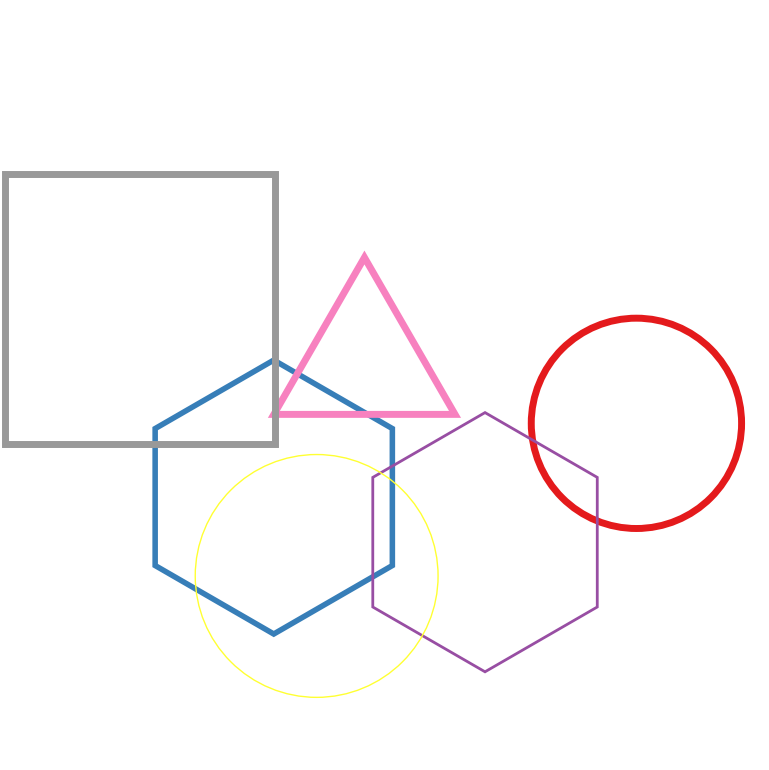[{"shape": "circle", "thickness": 2.5, "radius": 0.68, "center": [0.827, 0.45]}, {"shape": "hexagon", "thickness": 2, "radius": 0.89, "center": [0.356, 0.354]}, {"shape": "hexagon", "thickness": 1, "radius": 0.84, "center": [0.63, 0.296]}, {"shape": "circle", "thickness": 0.5, "radius": 0.79, "center": [0.411, 0.252]}, {"shape": "triangle", "thickness": 2.5, "radius": 0.68, "center": [0.473, 0.53]}, {"shape": "square", "thickness": 2.5, "radius": 0.88, "center": [0.182, 0.598]}]